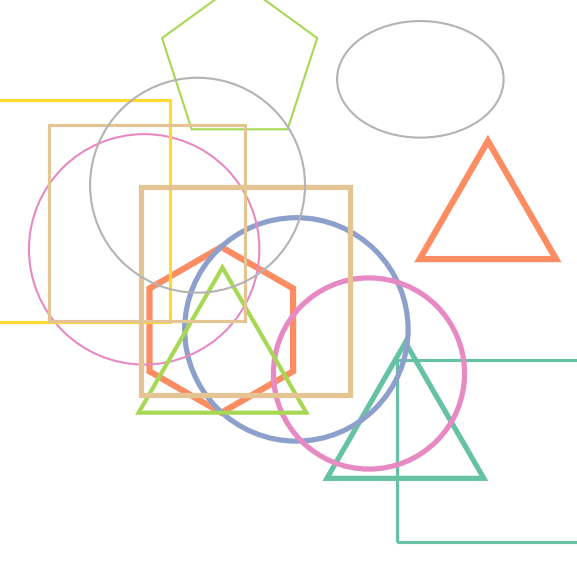[{"shape": "triangle", "thickness": 2.5, "radius": 0.78, "center": [0.702, 0.249]}, {"shape": "square", "thickness": 1.5, "radius": 0.79, "center": [0.845, 0.218]}, {"shape": "hexagon", "thickness": 3, "radius": 0.72, "center": [0.383, 0.428]}, {"shape": "triangle", "thickness": 3, "radius": 0.68, "center": [0.845, 0.619]}, {"shape": "circle", "thickness": 2.5, "radius": 0.97, "center": [0.513, 0.429]}, {"shape": "circle", "thickness": 2.5, "radius": 0.83, "center": [0.639, 0.352]}, {"shape": "circle", "thickness": 1, "radius": 1.0, "center": [0.25, 0.567]}, {"shape": "pentagon", "thickness": 1, "radius": 0.71, "center": [0.415, 0.89]}, {"shape": "triangle", "thickness": 2, "radius": 0.84, "center": [0.385, 0.368]}, {"shape": "square", "thickness": 1.5, "radius": 0.96, "center": [0.102, 0.633]}, {"shape": "square", "thickness": 1.5, "radius": 0.85, "center": [0.255, 0.613]}, {"shape": "square", "thickness": 2.5, "radius": 0.9, "center": [0.425, 0.495]}, {"shape": "oval", "thickness": 1, "radius": 0.72, "center": [0.728, 0.862]}, {"shape": "circle", "thickness": 1, "radius": 0.93, "center": [0.342, 0.678]}]